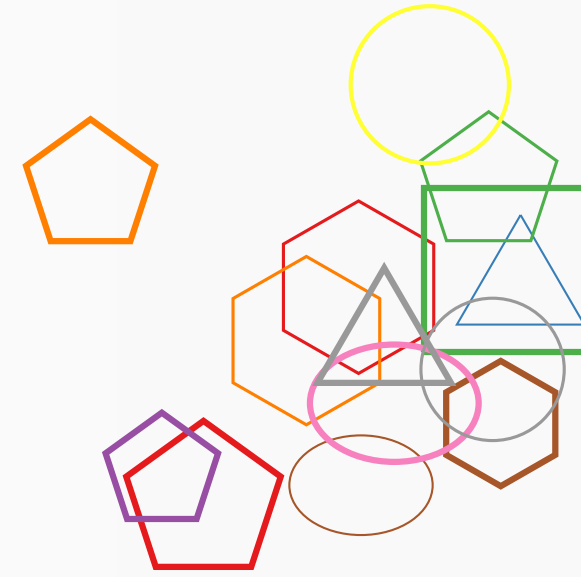[{"shape": "hexagon", "thickness": 1.5, "radius": 0.75, "center": [0.617, 0.502]}, {"shape": "pentagon", "thickness": 3, "radius": 0.7, "center": [0.35, 0.131]}, {"shape": "triangle", "thickness": 1, "radius": 0.63, "center": [0.896, 0.5]}, {"shape": "square", "thickness": 3, "radius": 0.71, "center": [0.871, 0.532]}, {"shape": "pentagon", "thickness": 1.5, "radius": 0.62, "center": [0.841, 0.682]}, {"shape": "pentagon", "thickness": 3, "radius": 0.51, "center": [0.278, 0.183]}, {"shape": "hexagon", "thickness": 1.5, "radius": 0.73, "center": [0.527, 0.409]}, {"shape": "pentagon", "thickness": 3, "radius": 0.58, "center": [0.156, 0.676]}, {"shape": "circle", "thickness": 2, "radius": 0.68, "center": [0.739, 0.852]}, {"shape": "oval", "thickness": 1, "radius": 0.62, "center": [0.621, 0.159]}, {"shape": "hexagon", "thickness": 3, "radius": 0.54, "center": [0.862, 0.266]}, {"shape": "oval", "thickness": 3, "radius": 0.73, "center": [0.678, 0.301]}, {"shape": "circle", "thickness": 1.5, "radius": 0.62, "center": [0.847, 0.359]}, {"shape": "triangle", "thickness": 3, "radius": 0.66, "center": [0.661, 0.402]}]